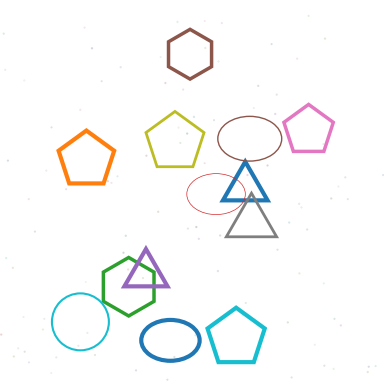[{"shape": "oval", "thickness": 3, "radius": 0.38, "center": [0.443, 0.116]}, {"shape": "triangle", "thickness": 3, "radius": 0.33, "center": [0.637, 0.513]}, {"shape": "pentagon", "thickness": 3, "radius": 0.38, "center": [0.224, 0.585]}, {"shape": "hexagon", "thickness": 2.5, "radius": 0.38, "center": [0.334, 0.255]}, {"shape": "oval", "thickness": 0.5, "radius": 0.38, "center": [0.561, 0.496]}, {"shape": "triangle", "thickness": 3, "radius": 0.32, "center": [0.379, 0.289]}, {"shape": "oval", "thickness": 1, "radius": 0.41, "center": [0.649, 0.64]}, {"shape": "hexagon", "thickness": 2.5, "radius": 0.32, "center": [0.494, 0.859]}, {"shape": "pentagon", "thickness": 2.5, "radius": 0.34, "center": [0.802, 0.661]}, {"shape": "triangle", "thickness": 2, "radius": 0.38, "center": [0.653, 0.423]}, {"shape": "pentagon", "thickness": 2, "radius": 0.4, "center": [0.455, 0.631]}, {"shape": "circle", "thickness": 1.5, "radius": 0.37, "center": [0.209, 0.164]}, {"shape": "pentagon", "thickness": 3, "radius": 0.39, "center": [0.613, 0.123]}]